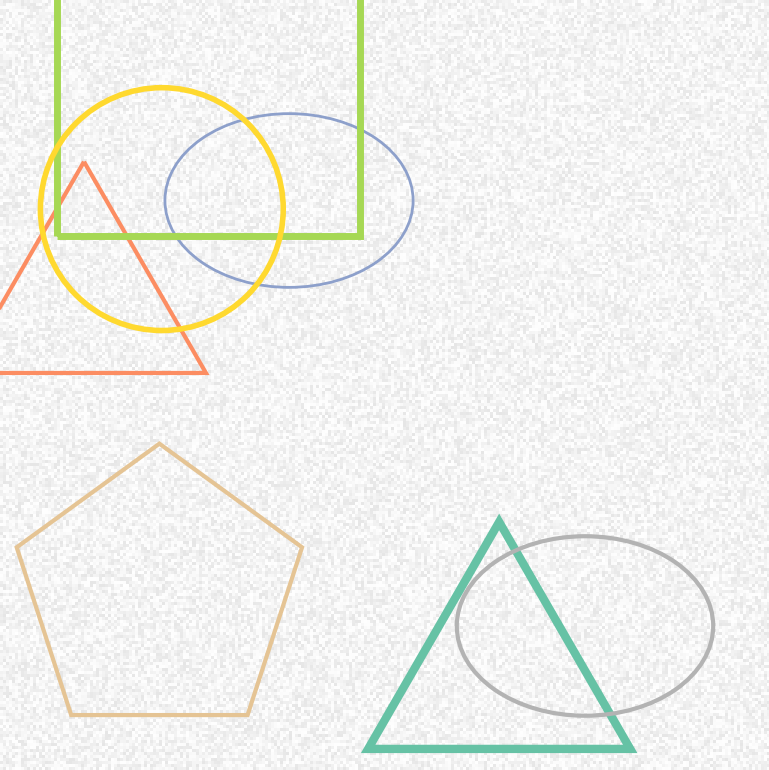[{"shape": "triangle", "thickness": 3, "radius": 0.98, "center": [0.648, 0.126]}, {"shape": "triangle", "thickness": 1.5, "radius": 0.91, "center": [0.109, 0.607]}, {"shape": "oval", "thickness": 1, "radius": 0.81, "center": [0.375, 0.74]}, {"shape": "square", "thickness": 2.5, "radius": 0.98, "center": [0.271, 0.891]}, {"shape": "circle", "thickness": 2, "radius": 0.79, "center": [0.21, 0.728]}, {"shape": "pentagon", "thickness": 1.5, "radius": 0.97, "center": [0.207, 0.229]}, {"shape": "oval", "thickness": 1.5, "radius": 0.83, "center": [0.76, 0.187]}]